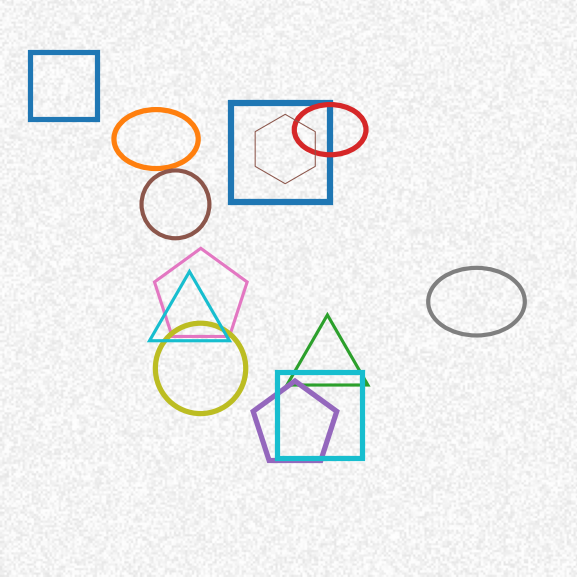[{"shape": "square", "thickness": 3, "radius": 0.43, "center": [0.486, 0.735]}, {"shape": "square", "thickness": 2.5, "radius": 0.29, "center": [0.11, 0.852]}, {"shape": "oval", "thickness": 2.5, "radius": 0.36, "center": [0.27, 0.758]}, {"shape": "triangle", "thickness": 1.5, "radius": 0.4, "center": [0.567, 0.373]}, {"shape": "oval", "thickness": 2.5, "radius": 0.31, "center": [0.572, 0.775]}, {"shape": "pentagon", "thickness": 2.5, "radius": 0.38, "center": [0.511, 0.263]}, {"shape": "hexagon", "thickness": 0.5, "radius": 0.3, "center": [0.494, 0.741]}, {"shape": "circle", "thickness": 2, "radius": 0.29, "center": [0.304, 0.645]}, {"shape": "pentagon", "thickness": 1.5, "radius": 0.42, "center": [0.348, 0.485]}, {"shape": "oval", "thickness": 2, "radius": 0.42, "center": [0.825, 0.477]}, {"shape": "circle", "thickness": 2.5, "radius": 0.39, "center": [0.347, 0.361]}, {"shape": "triangle", "thickness": 1.5, "radius": 0.4, "center": [0.328, 0.449]}, {"shape": "square", "thickness": 2.5, "radius": 0.37, "center": [0.553, 0.28]}]